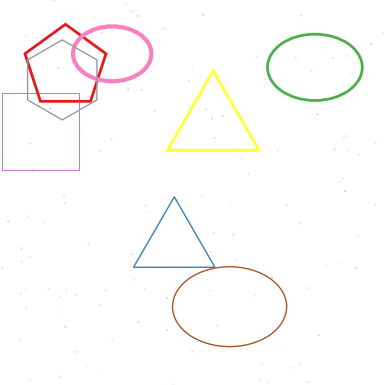[{"shape": "pentagon", "thickness": 2, "radius": 0.55, "center": [0.17, 0.826]}, {"shape": "triangle", "thickness": 1, "radius": 0.61, "center": [0.453, 0.367]}, {"shape": "oval", "thickness": 2, "radius": 0.62, "center": [0.818, 0.825]}, {"shape": "square", "thickness": 0.5, "radius": 0.5, "center": [0.105, 0.659]}, {"shape": "triangle", "thickness": 2, "radius": 0.69, "center": [0.554, 0.679]}, {"shape": "oval", "thickness": 1, "radius": 0.74, "center": [0.596, 0.203]}, {"shape": "oval", "thickness": 3, "radius": 0.51, "center": [0.291, 0.86]}, {"shape": "hexagon", "thickness": 1, "radius": 0.52, "center": [0.162, 0.792]}]